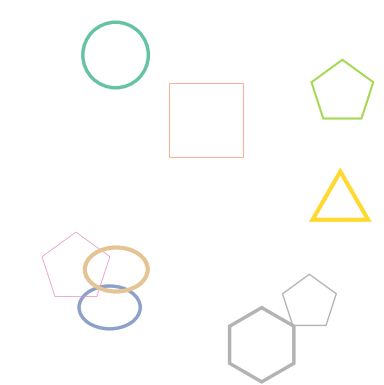[{"shape": "circle", "thickness": 2.5, "radius": 0.43, "center": [0.3, 0.857]}, {"shape": "square", "thickness": 0.5, "radius": 0.48, "center": [0.535, 0.689]}, {"shape": "oval", "thickness": 2.5, "radius": 0.4, "center": [0.285, 0.201]}, {"shape": "pentagon", "thickness": 0.5, "radius": 0.46, "center": [0.197, 0.305]}, {"shape": "pentagon", "thickness": 1.5, "radius": 0.42, "center": [0.889, 0.76]}, {"shape": "triangle", "thickness": 3, "radius": 0.42, "center": [0.884, 0.471]}, {"shape": "oval", "thickness": 3, "radius": 0.41, "center": [0.302, 0.3]}, {"shape": "pentagon", "thickness": 1, "radius": 0.37, "center": [0.804, 0.214]}, {"shape": "hexagon", "thickness": 2.5, "radius": 0.48, "center": [0.68, 0.104]}]